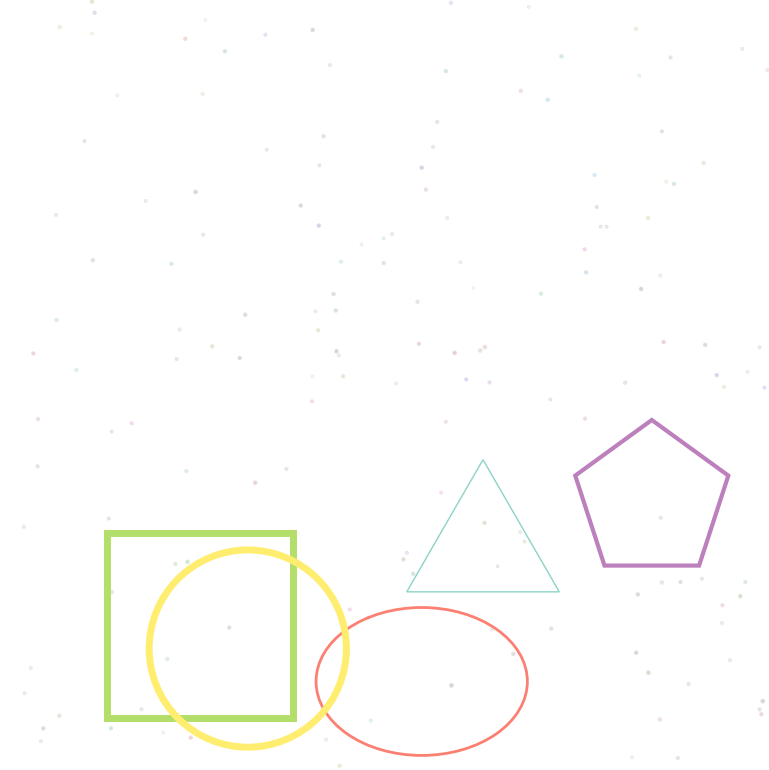[{"shape": "triangle", "thickness": 0.5, "radius": 0.57, "center": [0.627, 0.289]}, {"shape": "oval", "thickness": 1, "radius": 0.69, "center": [0.548, 0.115]}, {"shape": "square", "thickness": 2.5, "radius": 0.6, "center": [0.26, 0.187]}, {"shape": "pentagon", "thickness": 1.5, "radius": 0.52, "center": [0.846, 0.35]}, {"shape": "circle", "thickness": 2.5, "radius": 0.64, "center": [0.322, 0.158]}]